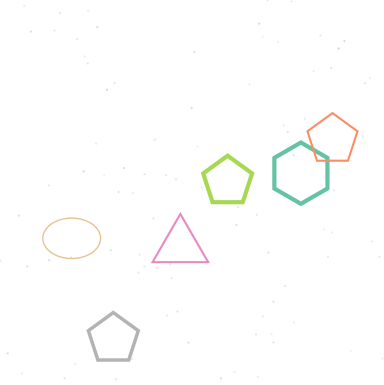[{"shape": "hexagon", "thickness": 3, "radius": 0.4, "center": [0.782, 0.55]}, {"shape": "pentagon", "thickness": 1.5, "radius": 0.34, "center": [0.864, 0.638]}, {"shape": "triangle", "thickness": 1.5, "radius": 0.42, "center": [0.468, 0.361]}, {"shape": "pentagon", "thickness": 3, "radius": 0.33, "center": [0.591, 0.529]}, {"shape": "oval", "thickness": 1, "radius": 0.38, "center": [0.186, 0.381]}, {"shape": "pentagon", "thickness": 2.5, "radius": 0.34, "center": [0.294, 0.12]}]